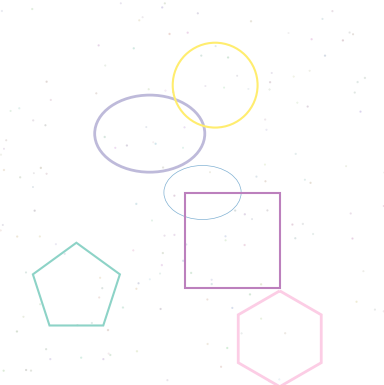[{"shape": "pentagon", "thickness": 1.5, "radius": 0.59, "center": [0.198, 0.251]}, {"shape": "oval", "thickness": 2, "radius": 0.72, "center": [0.389, 0.653]}, {"shape": "oval", "thickness": 0.5, "radius": 0.5, "center": [0.526, 0.5]}, {"shape": "hexagon", "thickness": 2, "radius": 0.62, "center": [0.727, 0.12]}, {"shape": "square", "thickness": 1.5, "radius": 0.61, "center": [0.604, 0.375]}, {"shape": "circle", "thickness": 1.5, "radius": 0.55, "center": [0.559, 0.779]}]